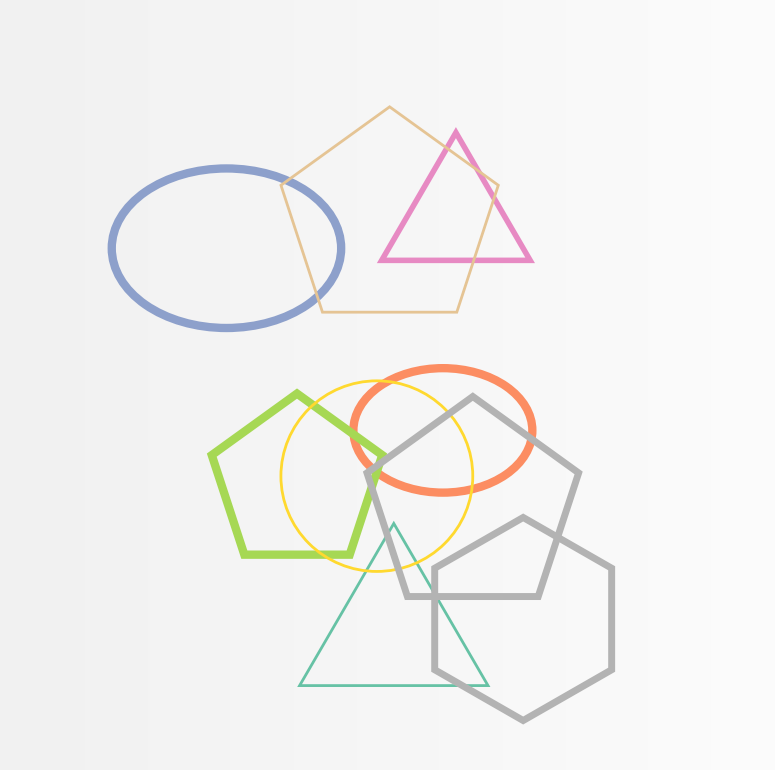[{"shape": "triangle", "thickness": 1, "radius": 0.7, "center": [0.508, 0.18]}, {"shape": "oval", "thickness": 3, "radius": 0.58, "center": [0.571, 0.441]}, {"shape": "oval", "thickness": 3, "radius": 0.74, "center": [0.292, 0.678]}, {"shape": "triangle", "thickness": 2, "radius": 0.55, "center": [0.588, 0.717]}, {"shape": "pentagon", "thickness": 3, "radius": 0.58, "center": [0.383, 0.373]}, {"shape": "circle", "thickness": 1, "radius": 0.62, "center": [0.486, 0.382]}, {"shape": "pentagon", "thickness": 1, "radius": 0.74, "center": [0.503, 0.714]}, {"shape": "pentagon", "thickness": 2.5, "radius": 0.72, "center": [0.61, 0.341]}, {"shape": "hexagon", "thickness": 2.5, "radius": 0.66, "center": [0.675, 0.196]}]